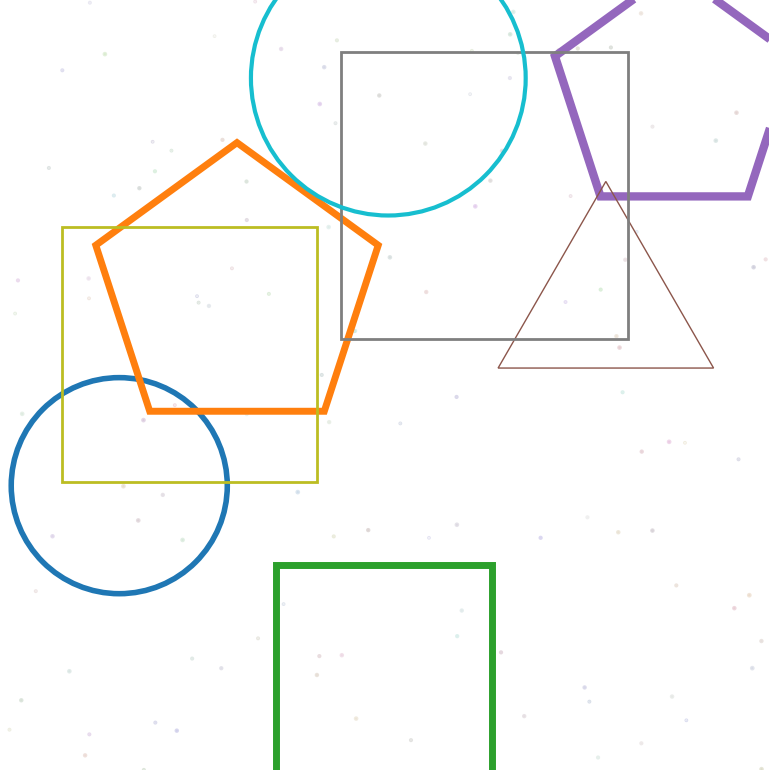[{"shape": "circle", "thickness": 2, "radius": 0.7, "center": [0.155, 0.369]}, {"shape": "pentagon", "thickness": 2.5, "radius": 0.96, "center": [0.308, 0.622]}, {"shape": "square", "thickness": 2.5, "radius": 0.7, "center": [0.499, 0.127]}, {"shape": "pentagon", "thickness": 3, "radius": 0.81, "center": [0.876, 0.877]}, {"shape": "triangle", "thickness": 0.5, "radius": 0.81, "center": [0.787, 0.603]}, {"shape": "square", "thickness": 1, "radius": 0.93, "center": [0.629, 0.746]}, {"shape": "square", "thickness": 1, "radius": 0.83, "center": [0.246, 0.539]}, {"shape": "circle", "thickness": 1.5, "radius": 0.89, "center": [0.504, 0.899]}]